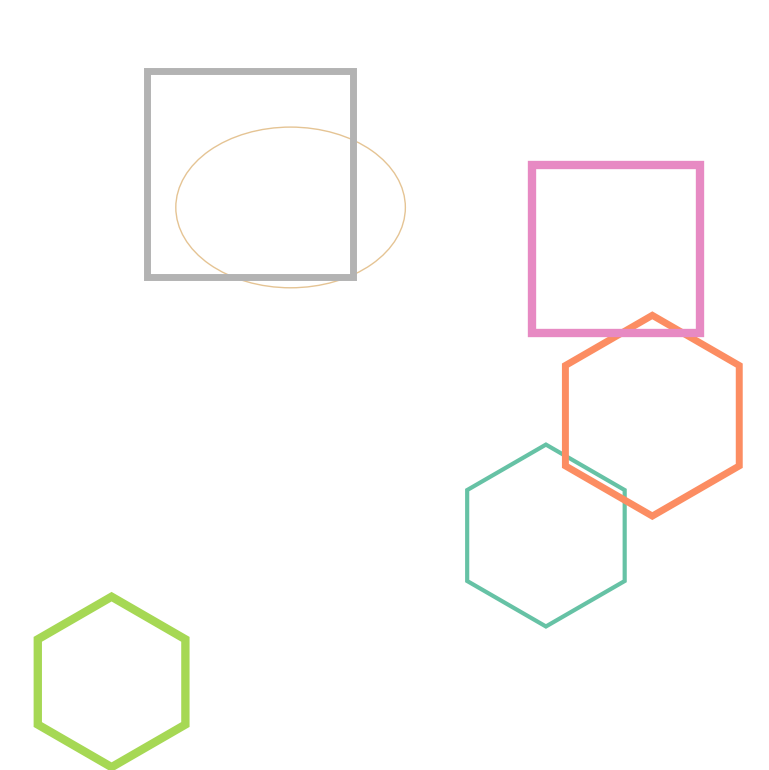[{"shape": "hexagon", "thickness": 1.5, "radius": 0.59, "center": [0.709, 0.305]}, {"shape": "hexagon", "thickness": 2.5, "radius": 0.65, "center": [0.847, 0.46]}, {"shape": "square", "thickness": 3, "radius": 0.54, "center": [0.8, 0.676]}, {"shape": "hexagon", "thickness": 3, "radius": 0.55, "center": [0.145, 0.114]}, {"shape": "oval", "thickness": 0.5, "radius": 0.75, "center": [0.377, 0.731]}, {"shape": "square", "thickness": 2.5, "radius": 0.67, "center": [0.325, 0.774]}]